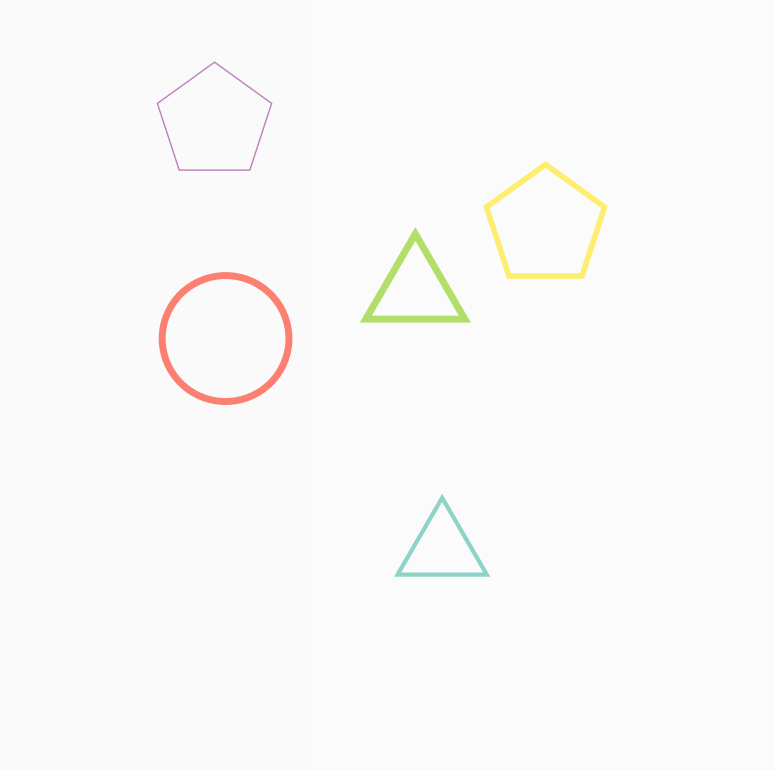[{"shape": "triangle", "thickness": 1.5, "radius": 0.33, "center": [0.571, 0.287]}, {"shape": "circle", "thickness": 2.5, "radius": 0.41, "center": [0.291, 0.56]}, {"shape": "triangle", "thickness": 2.5, "radius": 0.37, "center": [0.536, 0.622]}, {"shape": "pentagon", "thickness": 0.5, "radius": 0.39, "center": [0.277, 0.842]}, {"shape": "pentagon", "thickness": 2, "radius": 0.4, "center": [0.704, 0.706]}]